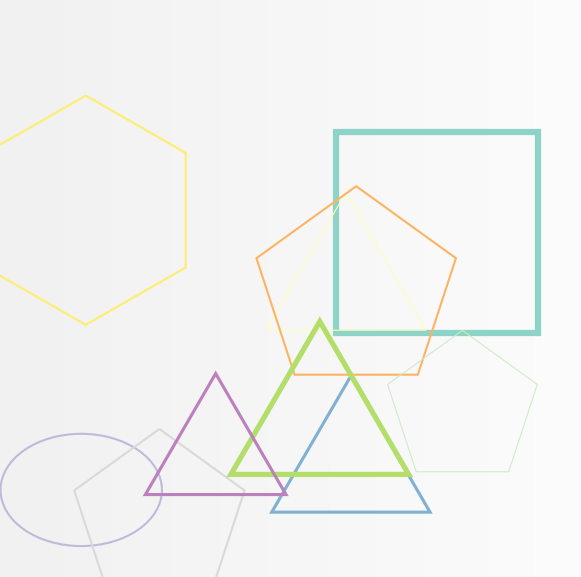[{"shape": "square", "thickness": 3, "radius": 0.87, "center": [0.752, 0.596]}, {"shape": "triangle", "thickness": 0.5, "radius": 0.8, "center": [0.595, 0.507]}, {"shape": "oval", "thickness": 1, "radius": 0.69, "center": [0.14, 0.151]}, {"shape": "triangle", "thickness": 1.5, "radius": 0.79, "center": [0.604, 0.191]}, {"shape": "pentagon", "thickness": 1, "radius": 0.9, "center": [0.613, 0.496]}, {"shape": "triangle", "thickness": 2.5, "radius": 0.88, "center": [0.55, 0.266]}, {"shape": "pentagon", "thickness": 1, "radius": 0.77, "center": [0.274, 0.102]}, {"shape": "triangle", "thickness": 1.5, "radius": 0.7, "center": [0.371, 0.213]}, {"shape": "pentagon", "thickness": 0.5, "radius": 0.68, "center": [0.796, 0.292]}, {"shape": "hexagon", "thickness": 1, "radius": 0.99, "center": [0.148, 0.635]}]